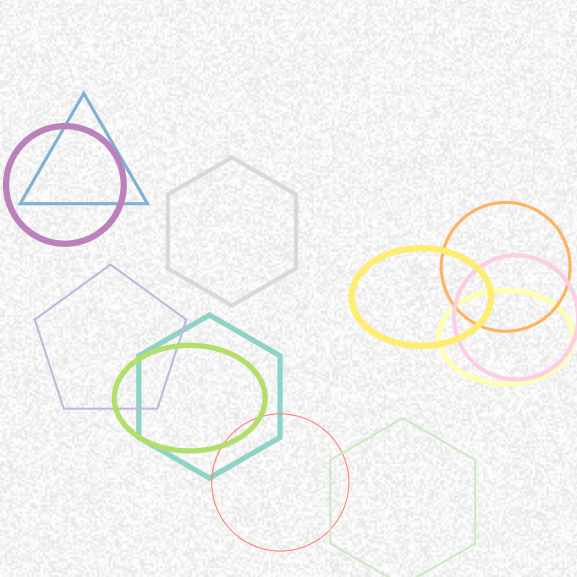[{"shape": "hexagon", "thickness": 2.5, "radius": 0.71, "center": [0.363, 0.312]}, {"shape": "oval", "thickness": 2.5, "radius": 0.58, "center": [0.876, 0.415]}, {"shape": "pentagon", "thickness": 1, "radius": 0.69, "center": [0.191, 0.403]}, {"shape": "circle", "thickness": 0.5, "radius": 0.59, "center": [0.485, 0.164]}, {"shape": "triangle", "thickness": 1.5, "radius": 0.64, "center": [0.145, 0.71]}, {"shape": "circle", "thickness": 1.5, "radius": 0.56, "center": [0.876, 0.537]}, {"shape": "oval", "thickness": 2.5, "radius": 0.65, "center": [0.328, 0.31]}, {"shape": "circle", "thickness": 2, "radius": 0.54, "center": [0.894, 0.45]}, {"shape": "hexagon", "thickness": 2, "radius": 0.64, "center": [0.402, 0.598]}, {"shape": "circle", "thickness": 3, "radius": 0.51, "center": [0.112, 0.679]}, {"shape": "hexagon", "thickness": 1, "radius": 0.72, "center": [0.697, 0.13]}, {"shape": "oval", "thickness": 3, "radius": 0.6, "center": [0.73, 0.485]}]